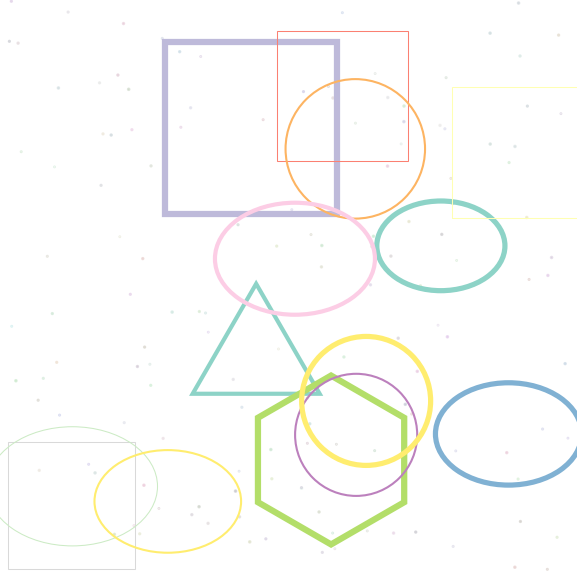[{"shape": "oval", "thickness": 2.5, "radius": 0.55, "center": [0.763, 0.573]}, {"shape": "triangle", "thickness": 2, "radius": 0.63, "center": [0.444, 0.381]}, {"shape": "square", "thickness": 0.5, "radius": 0.57, "center": [0.896, 0.735]}, {"shape": "square", "thickness": 3, "radius": 0.75, "center": [0.435, 0.777]}, {"shape": "square", "thickness": 0.5, "radius": 0.56, "center": [0.593, 0.833]}, {"shape": "oval", "thickness": 2.5, "radius": 0.63, "center": [0.881, 0.248]}, {"shape": "circle", "thickness": 1, "radius": 0.6, "center": [0.615, 0.741]}, {"shape": "hexagon", "thickness": 3, "radius": 0.73, "center": [0.573, 0.203]}, {"shape": "oval", "thickness": 2, "radius": 0.69, "center": [0.511, 0.551]}, {"shape": "square", "thickness": 0.5, "radius": 0.55, "center": [0.123, 0.123]}, {"shape": "circle", "thickness": 1, "radius": 0.53, "center": [0.617, 0.246]}, {"shape": "oval", "thickness": 0.5, "radius": 0.74, "center": [0.125, 0.157]}, {"shape": "circle", "thickness": 2.5, "radius": 0.56, "center": [0.634, 0.305]}, {"shape": "oval", "thickness": 1, "radius": 0.63, "center": [0.291, 0.131]}]